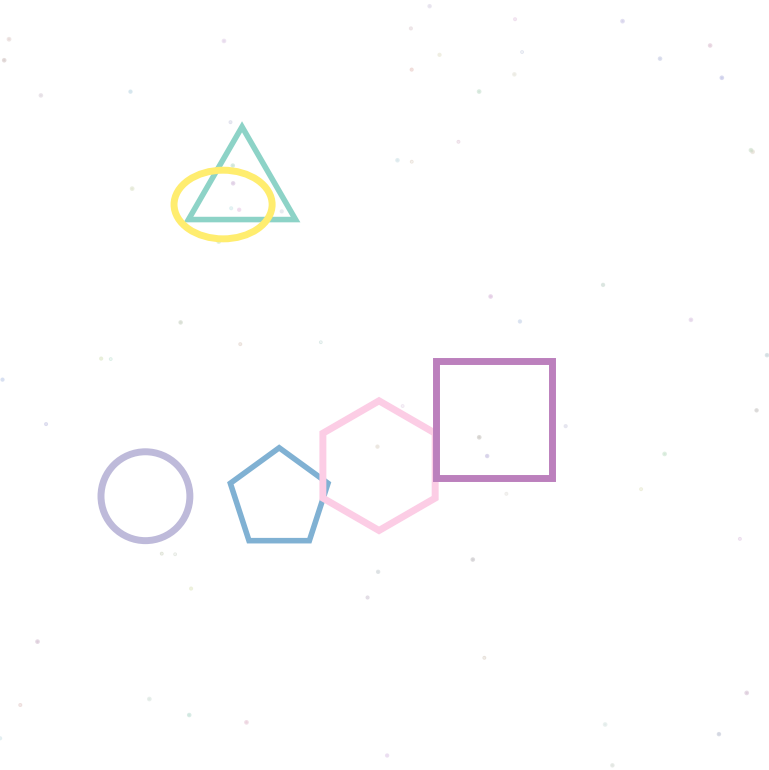[{"shape": "triangle", "thickness": 2, "radius": 0.4, "center": [0.314, 0.755]}, {"shape": "circle", "thickness": 2.5, "radius": 0.29, "center": [0.189, 0.356]}, {"shape": "pentagon", "thickness": 2, "radius": 0.33, "center": [0.363, 0.352]}, {"shape": "hexagon", "thickness": 2.5, "radius": 0.42, "center": [0.492, 0.395]}, {"shape": "square", "thickness": 2.5, "radius": 0.38, "center": [0.641, 0.456]}, {"shape": "oval", "thickness": 2.5, "radius": 0.32, "center": [0.29, 0.734]}]